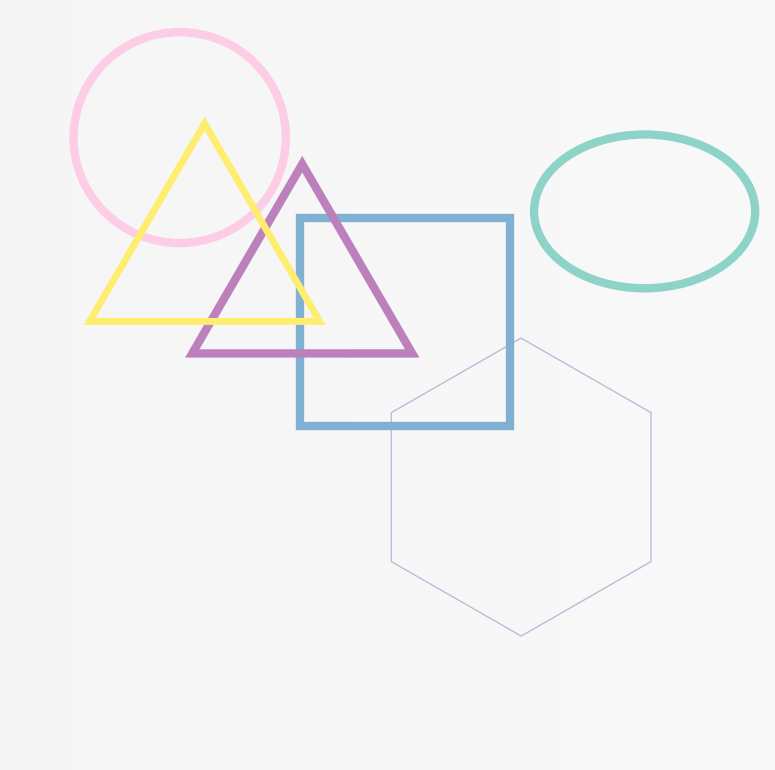[{"shape": "oval", "thickness": 3, "radius": 0.71, "center": [0.832, 0.725]}, {"shape": "hexagon", "thickness": 0.5, "radius": 0.97, "center": [0.672, 0.367]}, {"shape": "square", "thickness": 3, "radius": 0.68, "center": [0.523, 0.582]}, {"shape": "circle", "thickness": 3, "radius": 0.68, "center": [0.232, 0.821]}, {"shape": "triangle", "thickness": 3, "radius": 0.82, "center": [0.39, 0.623]}, {"shape": "triangle", "thickness": 2.5, "radius": 0.86, "center": [0.264, 0.668]}]